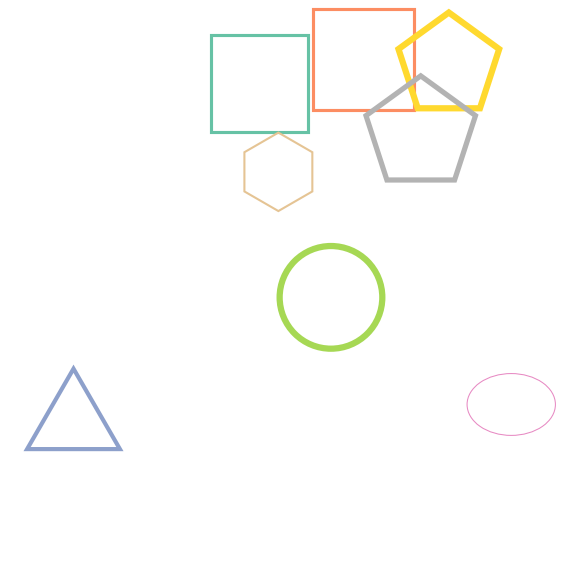[{"shape": "square", "thickness": 1.5, "radius": 0.42, "center": [0.449, 0.854]}, {"shape": "square", "thickness": 1.5, "radius": 0.44, "center": [0.629, 0.896]}, {"shape": "triangle", "thickness": 2, "radius": 0.46, "center": [0.127, 0.268]}, {"shape": "oval", "thickness": 0.5, "radius": 0.38, "center": [0.885, 0.299]}, {"shape": "circle", "thickness": 3, "radius": 0.44, "center": [0.573, 0.484]}, {"shape": "pentagon", "thickness": 3, "radius": 0.46, "center": [0.777, 0.886]}, {"shape": "hexagon", "thickness": 1, "radius": 0.34, "center": [0.482, 0.702]}, {"shape": "pentagon", "thickness": 2.5, "radius": 0.5, "center": [0.729, 0.768]}]